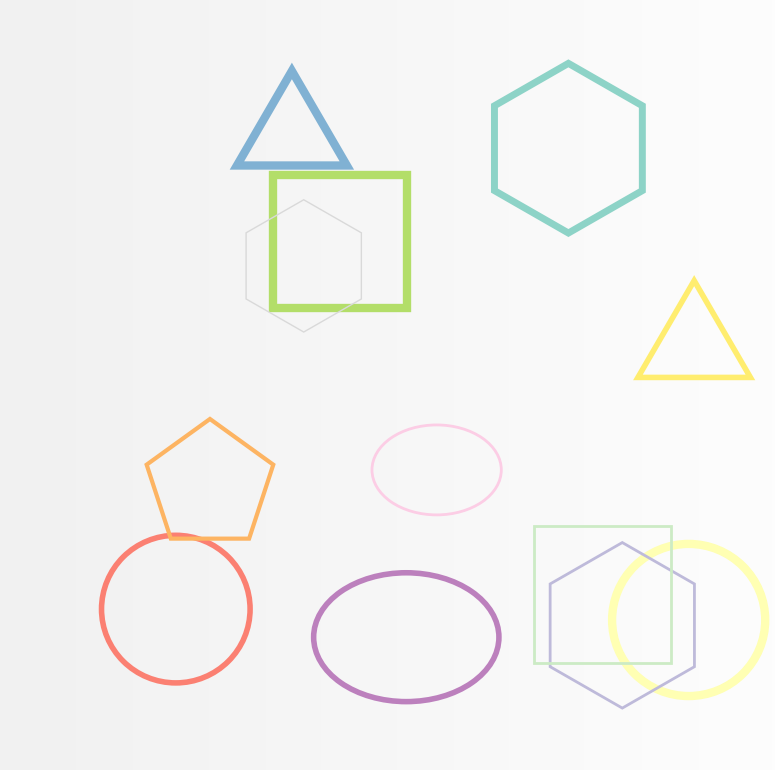[{"shape": "hexagon", "thickness": 2.5, "radius": 0.55, "center": [0.733, 0.808]}, {"shape": "circle", "thickness": 3, "radius": 0.49, "center": [0.889, 0.195]}, {"shape": "hexagon", "thickness": 1, "radius": 0.54, "center": [0.803, 0.188]}, {"shape": "circle", "thickness": 2, "radius": 0.48, "center": [0.227, 0.209]}, {"shape": "triangle", "thickness": 3, "radius": 0.41, "center": [0.377, 0.826]}, {"shape": "pentagon", "thickness": 1.5, "radius": 0.43, "center": [0.271, 0.37]}, {"shape": "square", "thickness": 3, "radius": 0.43, "center": [0.439, 0.687]}, {"shape": "oval", "thickness": 1, "radius": 0.42, "center": [0.563, 0.39]}, {"shape": "hexagon", "thickness": 0.5, "radius": 0.43, "center": [0.392, 0.655]}, {"shape": "oval", "thickness": 2, "radius": 0.6, "center": [0.524, 0.172]}, {"shape": "square", "thickness": 1, "radius": 0.44, "center": [0.778, 0.228]}, {"shape": "triangle", "thickness": 2, "radius": 0.42, "center": [0.896, 0.552]}]